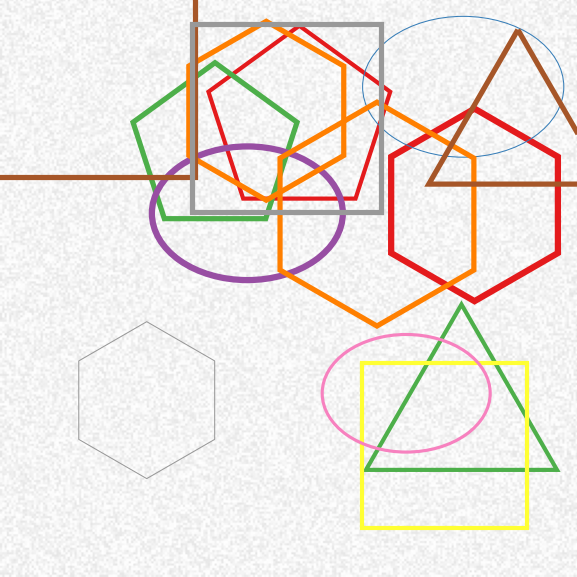[{"shape": "pentagon", "thickness": 2, "radius": 0.83, "center": [0.518, 0.789]}, {"shape": "hexagon", "thickness": 3, "radius": 0.83, "center": [0.822, 0.644]}, {"shape": "oval", "thickness": 0.5, "radius": 0.87, "center": [0.802, 0.849]}, {"shape": "pentagon", "thickness": 2.5, "radius": 0.75, "center": [0.372, 0.741]}, {"shape": "triangle", "thickness": 2, "radius": 0.95, "center": [0.799, 0.281]}, {"shape": "oval", "thickness": 3, "radius": 0.83, "center": [0.428, 0.63]}, {"shape": "hexagon", "thickness": 2.5, "radius": 0.97, "center": [0.653, 0.628]}, {"shape": "hexagon", "thickness": 2.5, "radius": 0.77, "center": [0.461, 0.807]}, {"shape": "square", "thickness": 2, "radius": 0.71, "center": [0.77, 0.228]}, {"shape": "triangle", "thickness": 2.5, "radius": 0.89, "center": [0.897, 0.769]}, {"shape": "square", "thickness": 2.5, "radius": 0.96, "center": [0.146, 0.884]}, {"shape": "oval", "thickness": 1.5, "radius": 0.73, "center": [0.703, 0.318]}, {"shape": "hexagon", "thickness": 0.5, "radius": 0.68, "center": [0.254, 0.306]}, {"shape": "square", "thickness": 2.5, "radius": 0.81, "center": [0.496, 0.794]}]